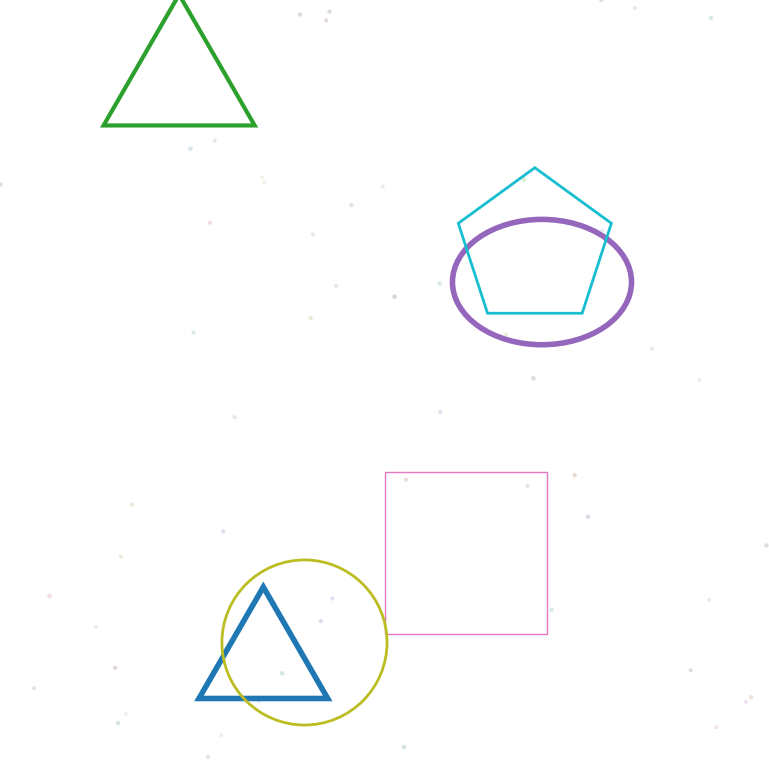[{"shape": "triangle", "thickness": 2, "radius": 0.48, "center": [0.342, 0.141]}, {"shape": "triangle", "thickness": 1.5, "radius": 0.57, "center": [0.233, 0.894]}, {"shape": "oval", "thickness": 2, "radius": 0.58, "center": [0.704, 0.634]}, {"shape": "square", "thickness": 0.5, "radius": 0.53, "center": [0.605, 0.282]}, {"shape": "circle", "thickness": 1, "radius": 0.54, "center": [0.395, 0.166]}, {"shape": "pentagon", "thickness": 1, "radius": 0.52, "center": [0.695, 0.678]}]